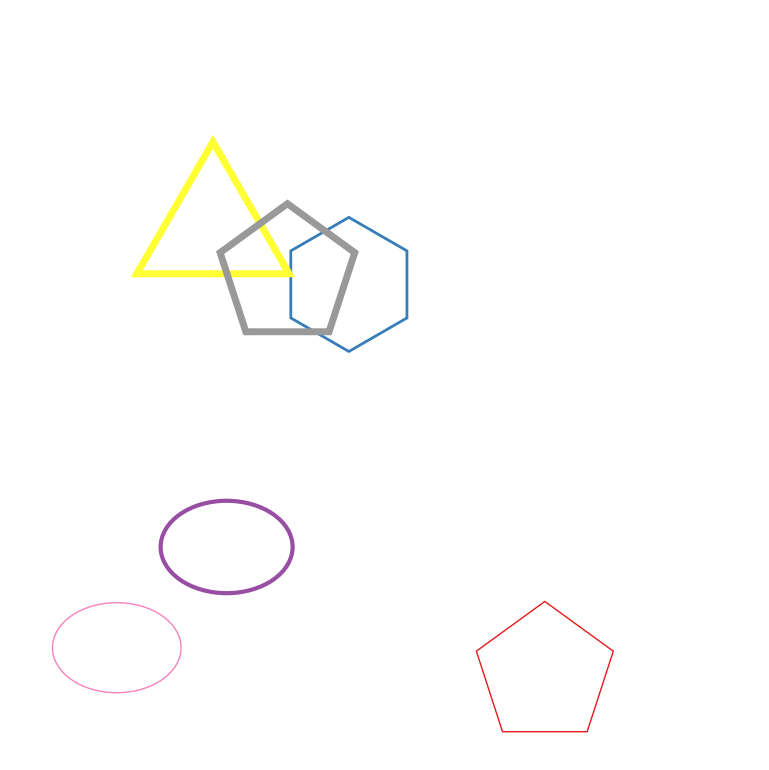[{"shape": "pentagon", "thickness": 0.5, "radius": 0.47, "center": [0.708, 0.125]}, {"shape": "hexagon", "thickness": 1, "radius": 0.44, "center": [0.453, 0.631]}, {"shape": "oval", "thickness": 1.5, "radius": 0.43, "center": [0.294, 0.29]}, {"shape": "triangle", "thickness": 2.5, "radius": 0.57, "center": [0.277, 0.702]}, {"shape": "oval", "thickness": 0.5, "radius": 0.42, "center": [0.152, 0.159]}, {"shape": "pentagon", "thickness": 2.5, "radius": 0.46, "center": [0.373, 0.644]}]